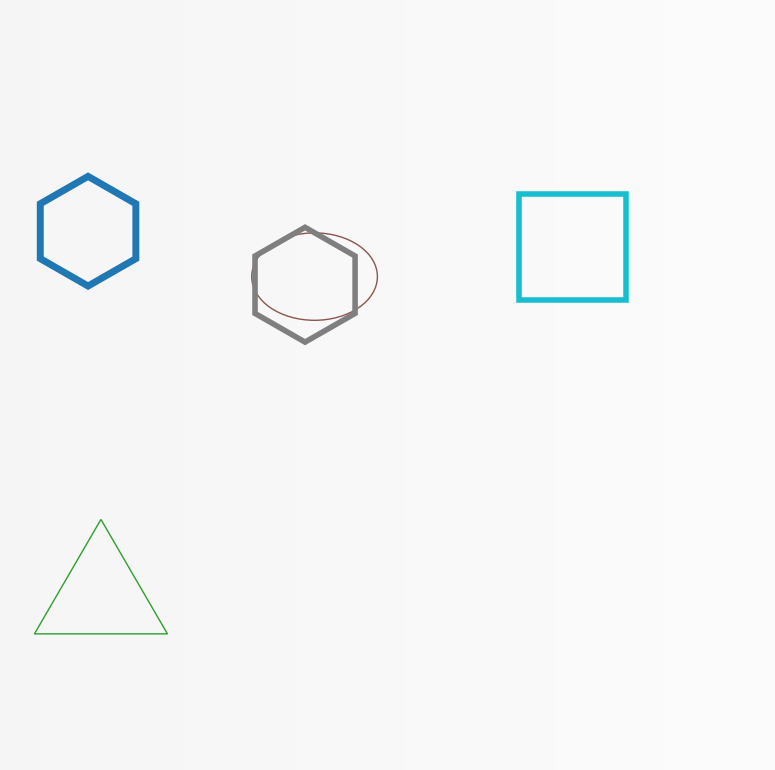[{"shape": "hexagon", "thickness": 2.5, "radius": 0.36, "center": [0.114, 0.7]}, {"shape": "triangle", "thickness": 0.5, "radius": 0.5, "center": [0.13, 0.226]}, {"shape": "oval", "thickness": 0.5, "radius": 0.41, "center": [0.406, 0.641]}, {"shape": "hexagon", "thickness": 2, "radius": 0.37, "center": [0.394, 0.63]}, {"shape": "square", "thickness": 2, "radius": 0.34, "center": [0.738, 0.679]}]